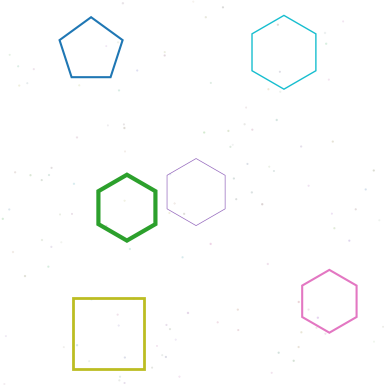[{"shape": "pentagon", "thickness": 1.5, "radius": 0.43, "center": [0.237, 0.869]}, {"shape": "hexagon", "thickness": 3, "radius": 0.43, "center": [0.33, 0.461]}, {"shape": "hexagon", "thickness": 0.5, "radius": 0.44, "center": [0.509, 0.501]}, {"shape": "hexagon", "thickness": 1.5, "radius": 0.41, "center": [0.856, 0.217]}, {"shape": "square", "thickness": 2, "radius": 0.46, "center": [0.281, 0.133]}, {"shape": "hexagon", "thickness": 1, "radius": 0.48, "center": [0.738, 0.864]}]